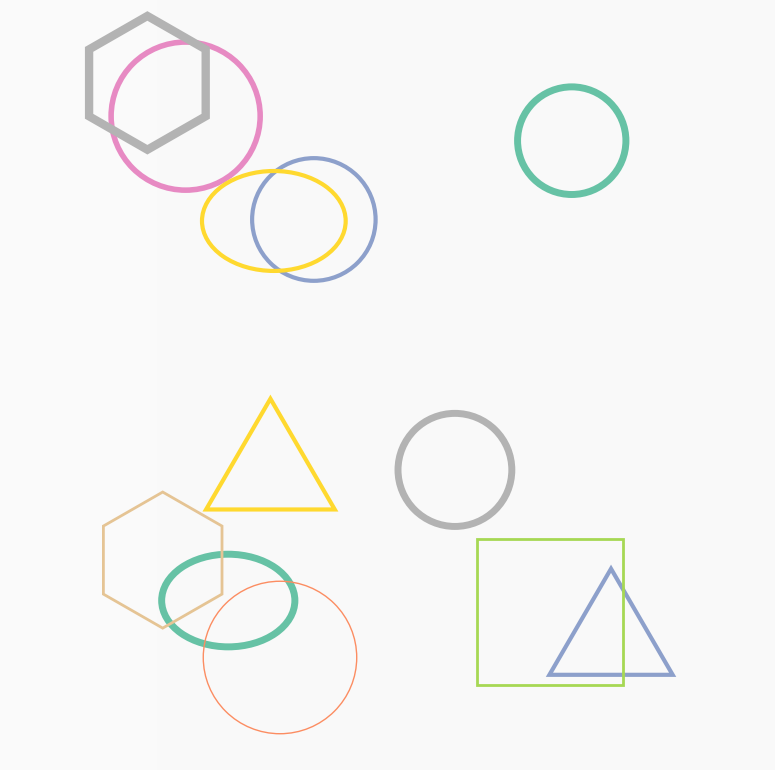[{"shape": "oval", "thickness": 2.5, "radius": 0.43, "center": [0.295, 0.22]}, {"shape": "circle", "thickness": 2.5, "radius": 0.35, "center": [0.738, 0.817]}, {"shape": "circle", "thickness": 0.5, "radius": 0.5, "center": [0.361, 0.146]}, {"shape": "triangle", "thickness": 1.5, "radius": 0.46, "center": [0.788, 0.17]}, {"shape": "circle", "thickness": 1.5, "radius": 0.4, "center": [0.405, 0.715]}, {"shape": "circle", "thickness": 2, "radius": 0.48, "center": [0.24, 0.849]}, {"shape": "square", "thickness": 1, "radius": 0.47, "center": [0.71, 0.205]}, {"shape": "triangle", "thickness": 1.5, "radius": 0.48, "center": [0.349, 0.386]}, {"shape": "oval", "thickness": 1.5, "radius": 0.46, "center": [0.353, 0.713]}, {"shape": "hexagon", "thickness": 1, "radius": 0.44, "center": [0.21, 0.273]}, {"shape": "hexagon", "thickness": 3, "radius": 0.43, "center": [0.19, 0.892]}, {"shape": "circle", "thickness": 2.5, "radius": 0.37, "center": [0.587, 0.39]}]